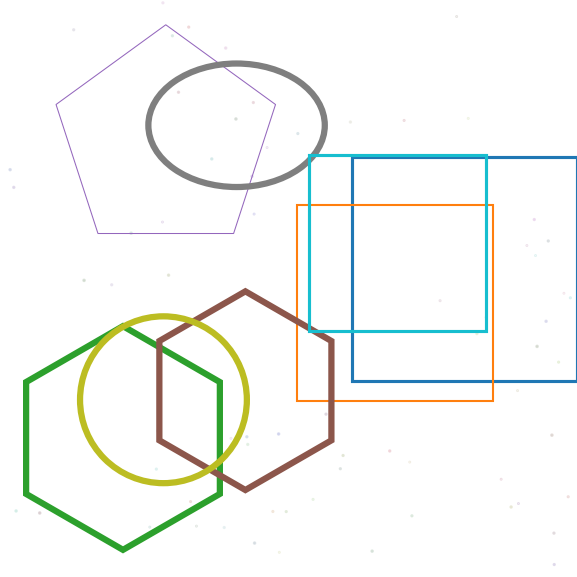[{"shape": "square", "thickness": 1.5, "radius": 0.97, "center": [0.804, 0.533]}, {"shape": "square", "thickness": 1, "radius": 0.85, "center": [0.684, 0.475]}, {"shape": "hexagon", "thickness": 3, "radius": 0.97, "center": [0.213, 0.241]}, {"shape": "pentagon", "thickness": 0.5, "radius": 1.0, "center": [0.287, 0.756]}, {"shape": "hexagon", "thickness": 3, "radius": 0.86, "center": [0.425, 0.323]}, {"shape": "oval", "thickness": 3, "radius": 0.76, "center": [0.41, 0.782]}, {"shape": "circle", "thickness": 3, "radius": 0.72, "center": [0.283, 0.307]}, {"shape": "square", "thickness": 1.5, "radius": 0.76, "center": [0.688, 0.579]}]